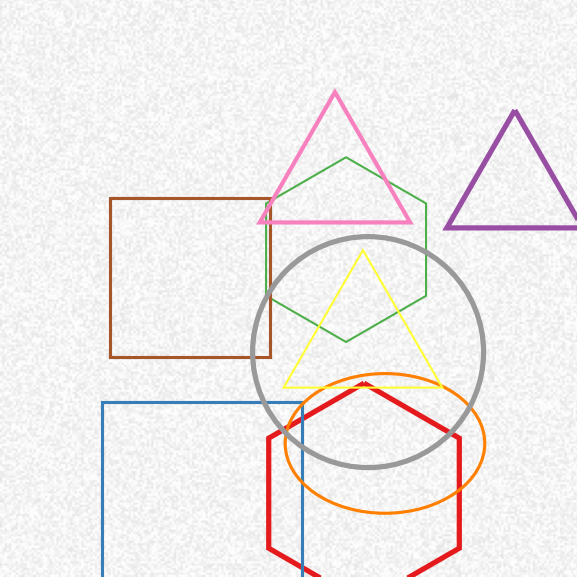[{"shape": "hexagon", "thickness": 2.5, "radius": 0.95, "center": [0.63, 0.145]}, {"shape": "square", "thickness": 1.5, "radius": 0.87, "center": [0.35, 0.129]}, {"shape": "hexagon", "thickness": 1, "radius": 0.8, "center": [0.599, 0.567]}, {"shape": "triangle", "thickness": 2.5, "radius": 0.68, "center": [0.891, 0.672]}, {"shape": "oval", "thickness": 1.5, "radius": 0.86, "center": [0.667, 0.231]}, {"shape": "triangle", "thickness": 1, "radius": 0.79, "center": [0.629, 0.407]}, {"shape": "square", "thickness": 1.5, "radius": 0.69, "center": [0.329, 0.518]}, {"shape": "triangle", "thickness": 2, "radius": 0.75, "center": [0.58, 0.689]}, {"shape": "circle", "thickness": 2.5, "radius": 1.0, "center": [0.637, 0.389]}]